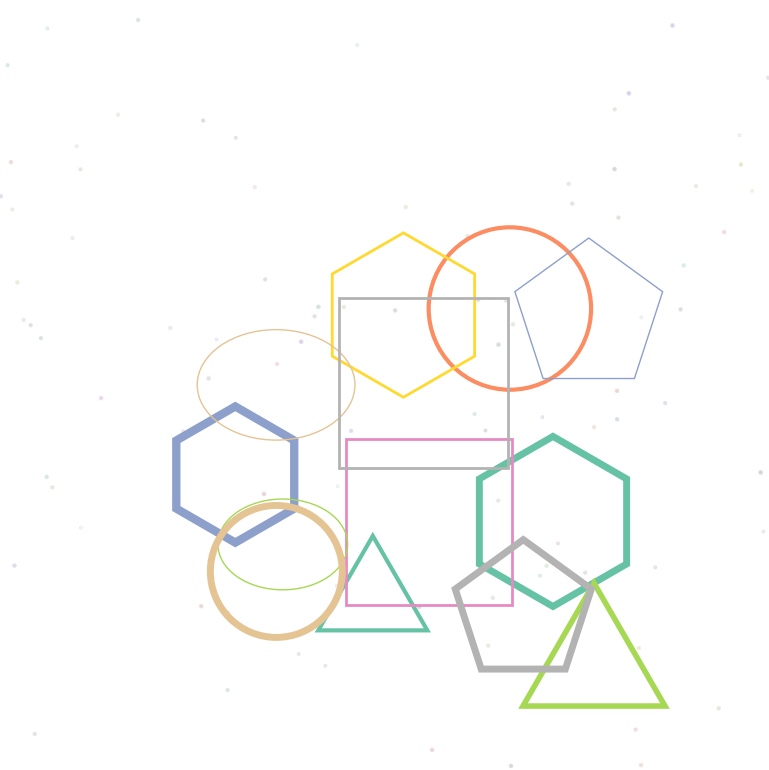[{"shape": "hexagon", "thickness": 2.5, "radius": 0.55, "center": [0.718, 0.323]}, {"shape": "triangle", "thickness": 1.5, "radius": 0.41, "center": [0.484, 0.222]}, {"shape": "circle", "thickness": 1.5, "radius": 0.53, "center": [0.662, 0.599]}, {"shape": "hexagon", "thickness": 3, "radius": 0.44, "center": [0.306, 0.384]}, {"shape": "pentagon", "thickness": 0.5, "radius": 0.5, "center": [0.765, 0.59]}, {"shape": "square", "thickness": 1, "radius": 0.54, "center": [0.557, 0.322]}, {"shape": "oval", "thickness": 0.5, "radius": 0.42, "center": [0.367, 0.293]}, {"shape": "triangle", "thickness": 2, "radius": 0.53, "center": [0.771, 0.136]}, {"shape": "hexagon", "thickness": 1, "radius": 0.53, "center": [0.524, 0.591]}, {"shape": "oval", "thickness": 0.5, "radius": 0.51, "center": [0.359, 0.5]}, {"shape": "circle", "thickness": 2.5, "radius": 0.43, "center": [0.359, 0.258]}, {"shape": "pentagon", "thickness": 2.5, "radius": 0.46, "center": [0.68, 0.206]}, {"shape": "square", "thickness": 1, "radius": 0.55, "center": [0.55, 0.503]}]